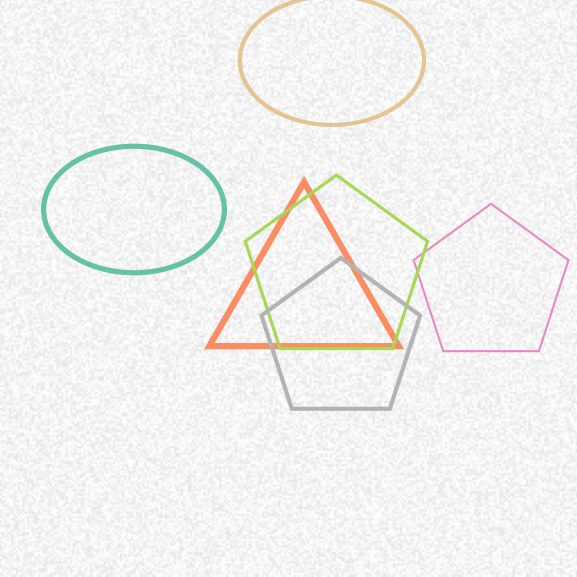[{"shape": "oval", "thickness": 2.5, "radius": 0.78, "center": [0.232, 0.636]}, {"shape": "triangle", "thickness": 3, "radius": 0.95, "center": [0.527, 0.494]}, {"shape": "pentagon", "thickness": 1, "radius": 0.7, "center": [0.85, 0.505]}, {"shape": "pentagon", "thickness": 1.5, "radius": 0.83, "center": [0.583, 0.53]}, {"shape": "oval", "thickness": 2, "radius": 0.8, "center": [0.575, 0.894]}, {"shape": "pentagon", "thickness": 2, "radius": 0.72, "center": [0.59, 0.408]}]